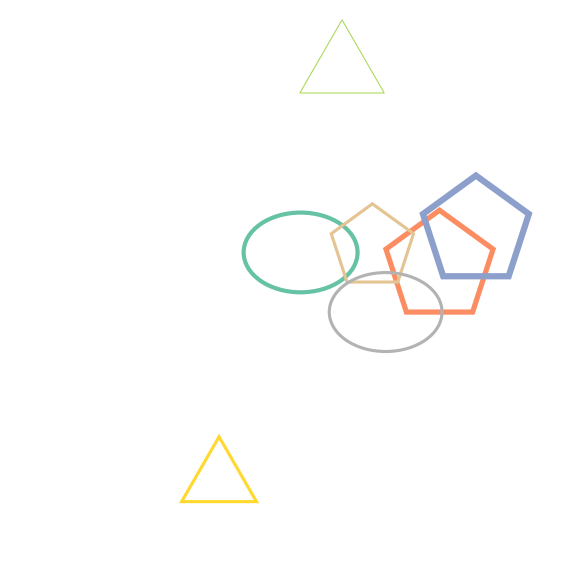[{"shape": "oval", "thickness": 2, "radius": 0.49, "center": [0.521, 0.562]}, {"shape": "pentagon", "thickness": 2.5, "radius": 0.49, "center": [0.761, 0.538]}, {"shape": "pentagon", "thickness": 3, "radius": 0.48, "center": [0.824, 0.599]}, {"shape": "triangle", "thickness": 0.5, "radius": 0.42, "center": [0.592, 0.88]}, {"shape": "triangle", "thickness": 1.5, "radius": 0.37, "center": [0.379, 0.168]}, {"shape": "pentagon", "thickness": 1.5, "radius": 0.37, "center": [0.645, 0.571]}, {"shape": "oval", "thickness": 1.5, "radius": 0.49, "center": [0.668, 0.459]}]